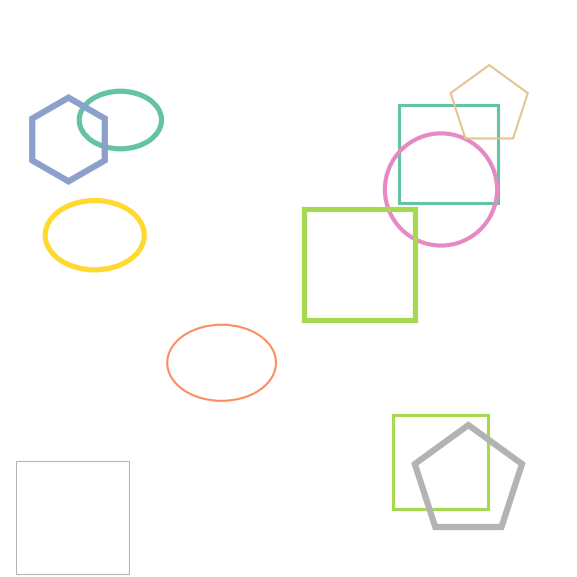[{"shape": "oval", "thickness": 2.5, "radius": 0.36, "center": [0.208, 0.791]}, {"shape": "square", "thickness": 1.5, "radius": 0.43, "center": [0.776, 0.732]}, {"shape": "oval", "thickness": 1, "radius": 0.47, "center": [0.384, 0.371]}, {"shape": "hexagon", "thickness": 3, "radius": 0.36, "center": [0.119, 0.758]}, {"shape": "circle", "thickness": 2, "radius": 0.49, "center": [0.764, 0.671]}, {"shape": "square", "thickness": 1.5, "radius": 0.41, "center": [0.763, 0.199]}, {"shape": "square", "thickness": 2.5, "radius": 0.48, "center": [0.622, 0.542]}, {"shape": "oval", "thickness": 2.5, "radius": 0.43, "center": [0.164, 0.592]}, {"shape": "pentagon", "thickness": 1, "radius": 0.35, "center": [0.847, 0.816]}, {"shape": "pentagon", "thickness": 3, "radius": 0.49, "center": [0.811, 0.166]}, {"shape": "square", "thickness": 0.5, "radius": 0.49, "center": [0.126, 0.104]}]